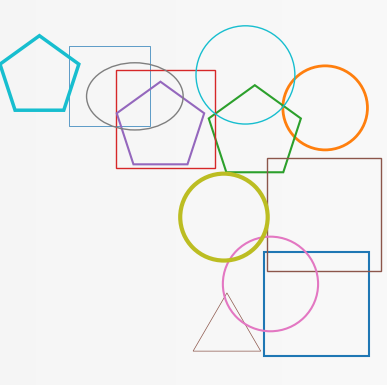[{"shape": "square", "thickness": 1.5, "radius": 0.67, "center": [0.817, 0.21]}, {"shape": "square", "thickness": 0.5, "radius": 0.52, "center": [0.283, 0.776]}, {"shape": "circle", "thickness": 2, "radius": 0.55, "center": [0.839, 0.72]}, {"shape": "pentagon", "thickness": 1.5, "radius": 0.62, "center": [0.658, 0.654]}, {"shape": "square", "thickness": 1, "radius": 0.64, "center": [0.427, 0.691]}, {"shape": "pentagon", "thickness": 1.5, "radius": 0.59, "center": [0.414, 0.669]}, {"shape": "triangle", "thickness": 0.5, "radius": 0.5, "center": [0.586, 0.138]}, {"shape": "square", "thickness": 1, "radius": 0.73, "center": [0.836, 0.443]}, {"shape": "circle", "thickness": 1.5, "radius": 0.61, "center": [0.698, 0.262]}, {"shape": "oval", "thickness": 1, "radius": 0.62, "center": [0.348, 0.75]}, {"shape": "circle", "thickness": 3, "radius": 0.56, "center": [0.578, 0.436]}, {"shape": "circle", "thickness": 1, "radius": 0.64, "center": [0.633, 0.805]}, {"shape": "pentagon", "thickness": 2.5, "radius": 0.53, "center": [0.102, 0.8]}]